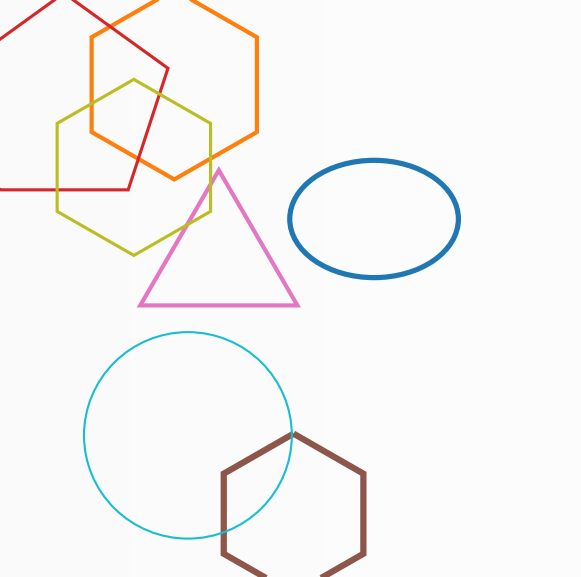[{"shape": "oval", "thickness": 2.5, "radius": 0.73, "center": [0.644, 0.62]}, {"shape": "hexagon", "thickness": 2, "radius": 0.82, "center": [0.3, 0.853]}, {"shape": "pentagon", "thickness": 1.5, "radius": 0.94, "center": [0.11, 0.823]}, {"shape": "hexagon", "thickness": 3, "radius": 0.69, "center": [0.505, 0.11]}, {"shape": "triangle", "thickness": 2, "radius": 0.78, "center": [0.376, 0.548]}, {"shape": "hexagon", "thickness": 1.5, "radius": 0.76, "center": [0.23, 0.709]}, {"shape": "circle", "thickness": 1, "radius": 0.89, "center": [0.323, 0.245]}]